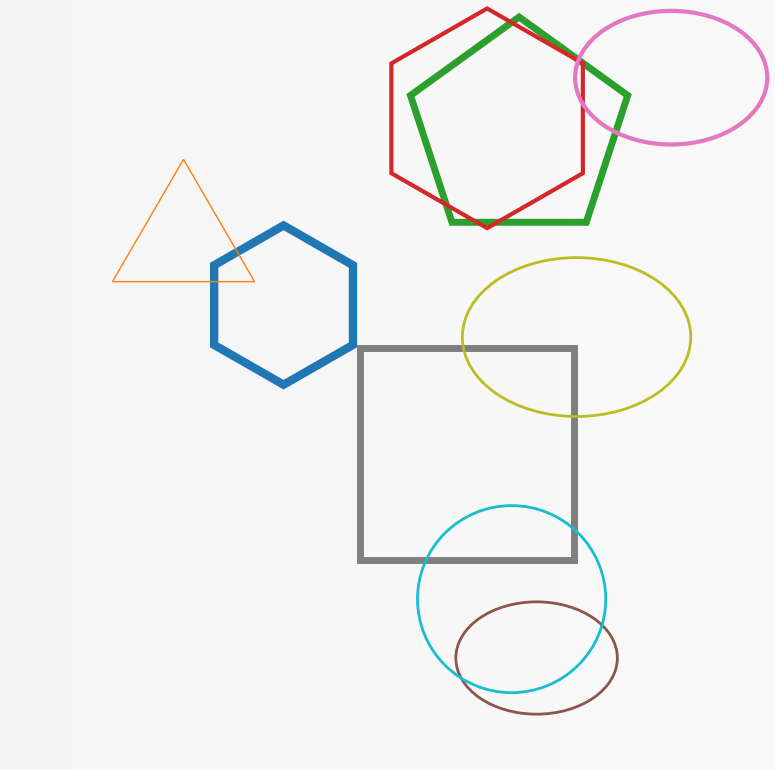[{"shape": "hexagon", "thickness": 3, "radius": 0.52, "center": [0.366, 0.604]}, {"shape": "triangle", "thickness": 0.5, "radius": 0.53, "center": [0.237, 0.687]}, {"shape": "pentagon", "thickness": 2.5, "radius": 0.74, "center": [0.67, 0.831]}, {"shape": "hexagon", "thickness": 1.5, "radius": 0.71, "center": [0.629, 0.846]}, {"shape": "oval", "thickness": 1, "radius": 0.52, "center": [0.692, 0.145]}, {"shape": "oval", "thickness": 1.5, "radius": 0.62, "center": [0.866, 0.899]}, {"shape": "square", "thickness": 2.5, "radius": 0.69, "center": [0.602, 0.41]}, {"shape": "oval", "thickness": 1, "radius": 0.74, "center": [0.744, 0.562]}, {"shape": "circle", "thickness": 1, "radius": 0.61, "center": [0.66, 0.222]}]